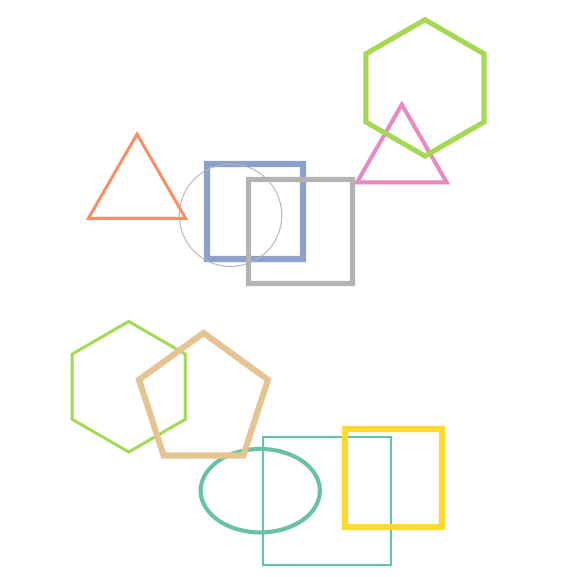[{"shape": "oval", "thickness": 2, "radius": 0.52, "center": [0.451, 0.149]}, {"shape": "square", "thickness": 1, "radius": 0.56, "center": [0.567, 0.131]}, {"shape": "triangle", "thickness": 1.5, "radius": 0.49, "center": [0.237, 0.67]}, {"shape": "square", "thickness": 3, "radius": 0.41, "center": [0.441, 0.633]}, {"shape": "triangle", "thickness": 2, "radius": 0.45, "center": [0.696, 0.728]}, {"shape": "hexagon", "thickness": 1.5, "radius": 0.57, "center": [0.223, 0.33]}, {"shape": "hexagon", "thickness": 2.5, "radius": 0.59, "center": [0.736, 0.847]}, {"shape": "square", "thickness": 3, "radius": 0.42, "center": [0.681, 0.172]}, {"shape": "pentagon", "thickness": 3, "radius": 0.59, "center": [0.352, 0.305]}, {"shape": "square", "thickness": 2.5, "radius": 0.45, "center": [0.52, 0.599]}, {"shape": "circle", "thickness": 0.5, "radius": 0.44, "center": [0.399, 0.626]}]